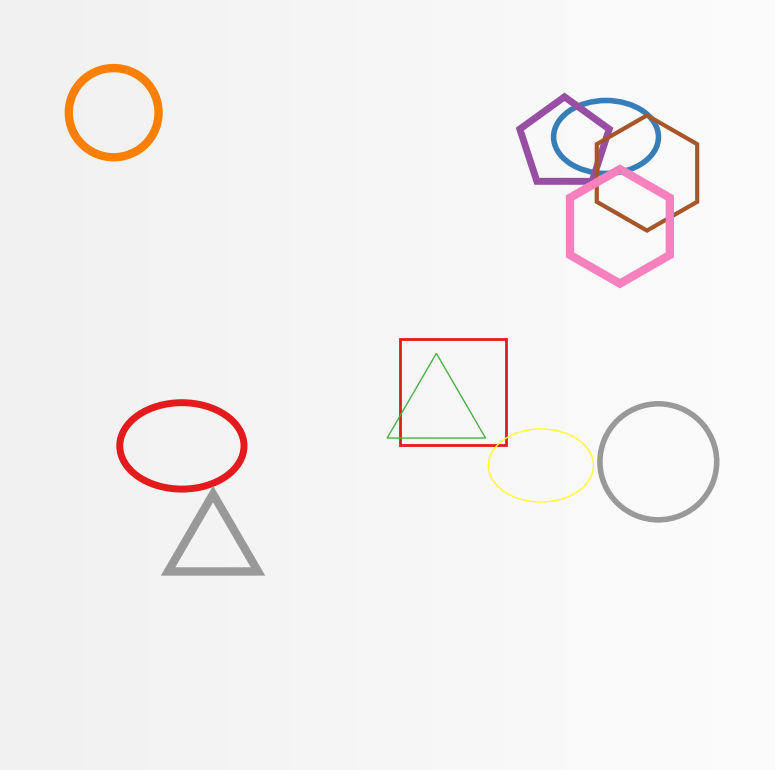[{"shape": "oval", "thickness": 2.5, "radius": 0.4, "center": [0.235, 0.421]}, {"shape": "square", "thickness": 1, "radius": 0.34, "center": [0.585, 0.491]}, {"shape": "oval", "thickness": 2, "radius": 0.34, "center": [0.782, 0.822]}, {"shape": "triangle", "thickness": 0.5, "radius": 0.37, "center": [0.563, 0.468]}, {"shape": "pentagon", "thickness": 2.5, "radius": 0.3, "center": [0.728, 0.814]}, {"shape": "circle", "thickness": 3, "radius": 0.29, "center": [0.147, 0.854]}, {"shape": "oval", "thickness": 0.5, "radius": 0.34, "center": [0.698, 0.395]}, {"shape": "hexagon", "thickness": 1.5, "radius": 0.37, "center": [0.835, 0.775]}, {"shape": "hexagon", "thickness": 3, "radius": 0.37, "center": [0.8, 0.706]}, {"shape": "circle", "thickness": 2, "radius": 0.38, "center": [0.849, 0.4]}, {"shape": "triangle", "thickness": 3, "radius": 0.34, "center": [0.275, 0.291]}]